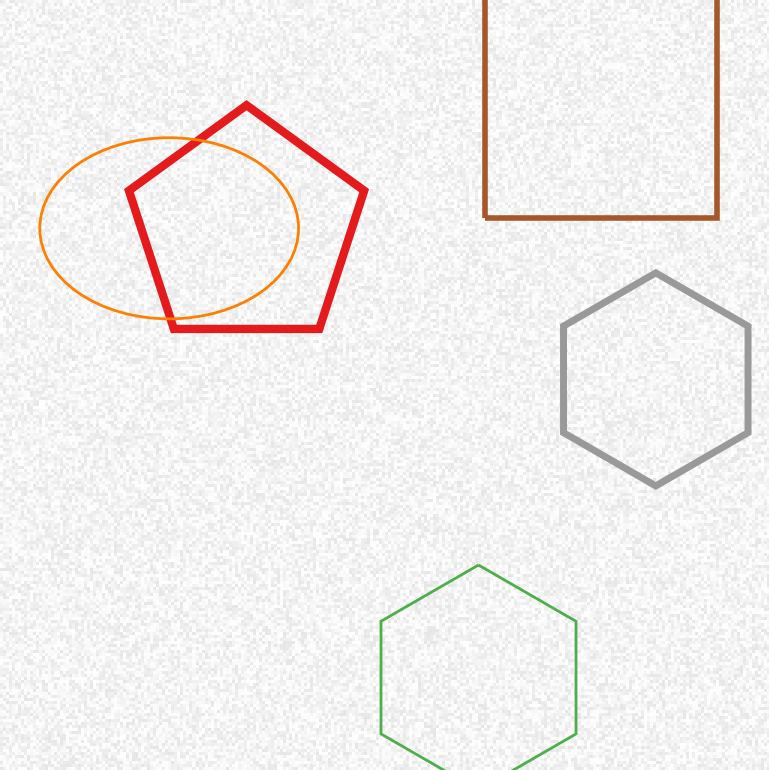[{"shape": "pentagon", "thickness": 3, "radius": 0.8, "center": [0.32, 0.703]}, {"shape": "hexagon", "thickness": 1, "radius": 0.73, "center": [0.621, 0.12]}, {"shape": "oval", "thickness": 1, "radius": 0.84, "center": [0.22, 0.704]}, {"shape": "square", "thickness": 2, "radius": 0.76, "center": [0.78, 0.868]}, {"shape": "hexagon", "thickness": 2.5, "radius": 0.69, "center": [0.852, 0.507]}]